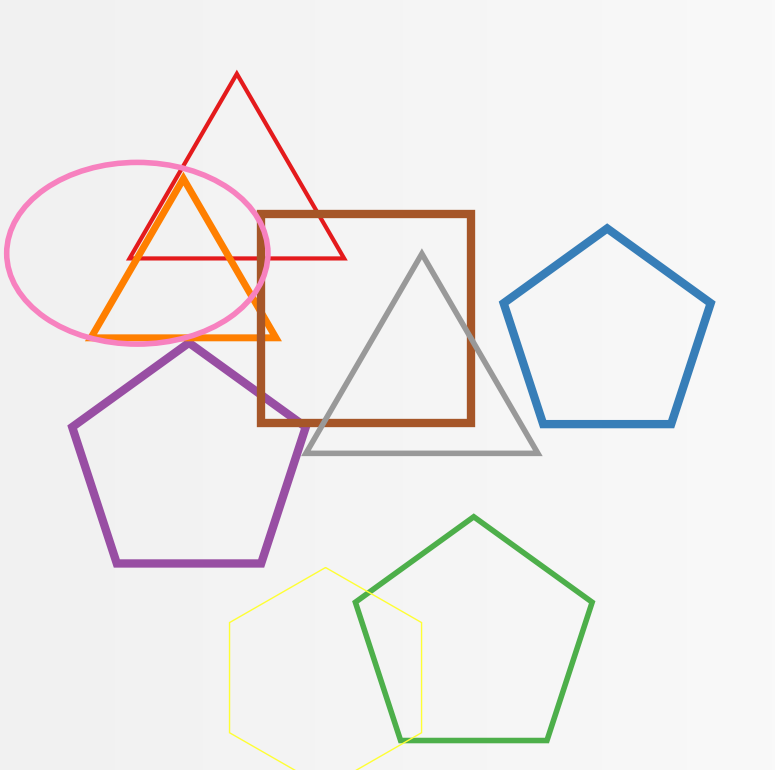[{"shape": "triangle", "thickness": 1.5, "radius": 0.8, "center": [0.306, 0.744]}, {"shape": "pentagon", "thickness": 3, "radius": 0.7, "center": [0.783, 0.563]}, {"shape": "pentagon", "thickness": 2, "radius": 0.8, "center": [0.611, 0.168]}, {"shape": "pentagon", "thickness": 3, "radius": 0.79, "center": [0.244, 0.396]}, {"shape": "triangle", "thickness": 2.5, "radius": 0.69, "center": [0.237, 0.63]}, {"shape": "hexagon", "thickness": 0.5, "radius": 0.72, "center": [0.42, 0.12]}, {"shape": "square", "thickness": 3, "radius": 0.68, "center": [0.472, 0.586]}, {"shape": "oval", "thickness": 2, "radius": 0.84, "center": [0.177, 0.671]}, {"shape": "triangle", "thickness": 2, "radius": 0.86, "center": [0.544, 0.498]}]